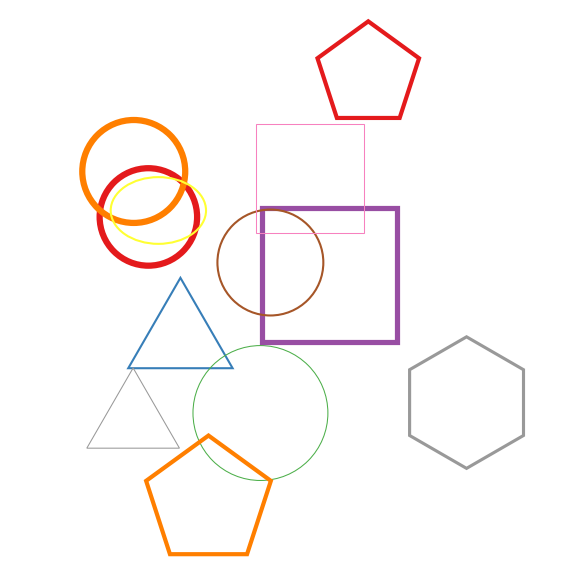[{"shape": "circle", "thickness": 3, "radius": 0.42, "center": [0.257, 0.623]}, {"shape": "pentagon", "thickness": 2, "radius": 0.46, "center": [0.638, 0.87]}, {"shape": "triangle", "thickness": 1, "radius": 0.52, "center": [0.312, 0.414]}, {"shape": "circle", "thickness": 0.5, "radius": 0.58, "center": [0.451, 0.284]}, {"shape": "square", "thickness": 2.5, "radius": 0.58, "center": [0.571, 0.523]}, {"shape": "circle", "thickness": 3, "radius": 0.45, "center": [0.232, 0.702]}, {"shape": "pentagon", "thickness": 2, "radius": 0.57, "center": [0.361, 0.131]}, {"shape": "oval", "thickness": 1, "radius": 0.41, "center": [0.274, 0.635]}, {"shape": "circle", "thickness": 1, "radius": 0.46, "center": [0.468, 0.545]}, {"shape": "square", "thickness": 0.5, "radius": 0.47, "center": [0.537, 0.69]}, {"shape": "triangle", "thickness": 0.5, "radius": 0.46, "center": [0.231, 0.269]}, {"shape": "hexagon", "thickness": 1.5, "radius": 0.57, "center": [0.808, 0.302]}]